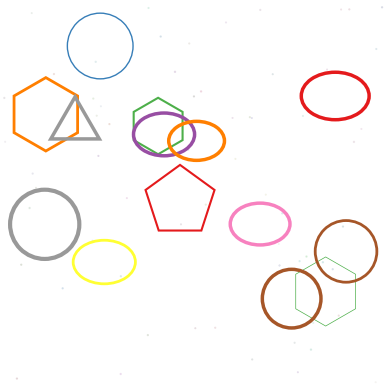[{"shape": "pentagon", "thickness": 1.5, "radius": 0.47, "center": [0.468, 0.477]}, {"shape": "oval", "thickness": 2.5, "radius": 0.44, "center": [0.871, 0.751]}, {"shape": "circle", "thickness": 1, "radius": 0.43, "center": [0.26, 0.881]}, {"shape": "hexagon", "thickness": 1.5, "radius": 0.37, "center": [0.411, 0.673]}, {"shape": "hexagon", "thickness": 0.5, "radius": 0.45, "center": [0.846, 0.243]}, {"shape": "oval", "thickness": 2.5, "radius": 0.4, "center": [0.426, 0.651]}, {"shape": "oval", "thickness": 2.5, "radius": 0.36, "center": [0.511, 0.634]}, {"shape": "hexagon", "thickness": 2, "radius": 0.48, "center": [0.119, 0.703]}, {"shape": "oval", "thickness": 2, "radius": 0.4, "center": [0.271, 0.319]}, {"shape": "circle", "thickness": 2.5, "radius": 0.38, "center": [0.758, 0.224]}, {"shape": "circle", "thickness": 2, "radius": 0.4, "center": [0.899, 0.347]}, {"shape": "oval", "thickness": 2.5, "radius": 0.39, "center": [0.676, 0.418]}, {"shape": "circle", "thickness": 3, "radius": 0.45, "center": [0.116, 0.417]}, {"shape": "triangle", "thickness": 2.5, "radius": 0.36, "center": [0.195, 0.676]}]